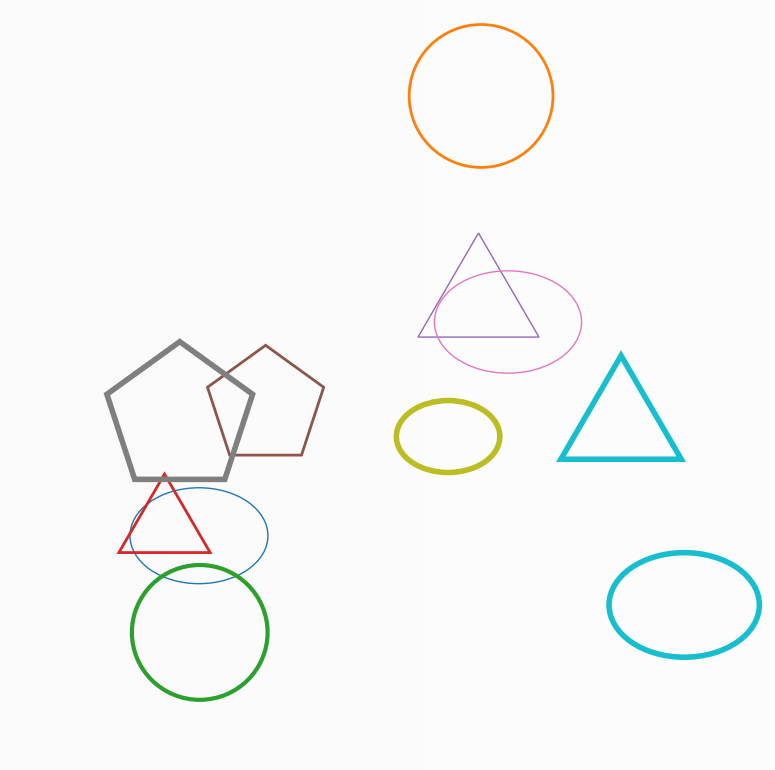[{"shape": "oval", "thickness": 0.5, "radius": 0.44, "center": [0.257, 0.304]}, {"shape": "circle", "thickness": 1, "radius": 0.46, "center": [0.621, 0.875]}, {"shape": "circle", "thickness": 1.5, "radius": 0.44, "center": [0.258, 0.179]}, {"shape": "triangle", "thickness": 1, "radius": 0.34, "center": [0.212, 0.316]}, {"shape": "triangle", "thickness": 0.5, "radius": 0.45, "center": [0.617, 0.607]}, {"shape": "pentagon", "thickness": 1, "radius": 0.39, "center": [0.343, 0.473]}, {"shape": "oval", "thickness": 0.5, "radius": 0.47, "center": [0.655, 0.582]}, {"shape": "pentagon", "thickness": 2, "radius": 0.49, "center": [0.232, 0.457]}, {"shape": "oval", "thickness": 2, "radius": 0.33, "center": [0.578, 0.433]}, {"shape": "triangle", "thickness": 2, "radius": 0.45, "center": [0.801, 0.448]}, {"shape": "oval", "thickness": 2, "radius": 0.48, "center": [0.883, 0.214]}]